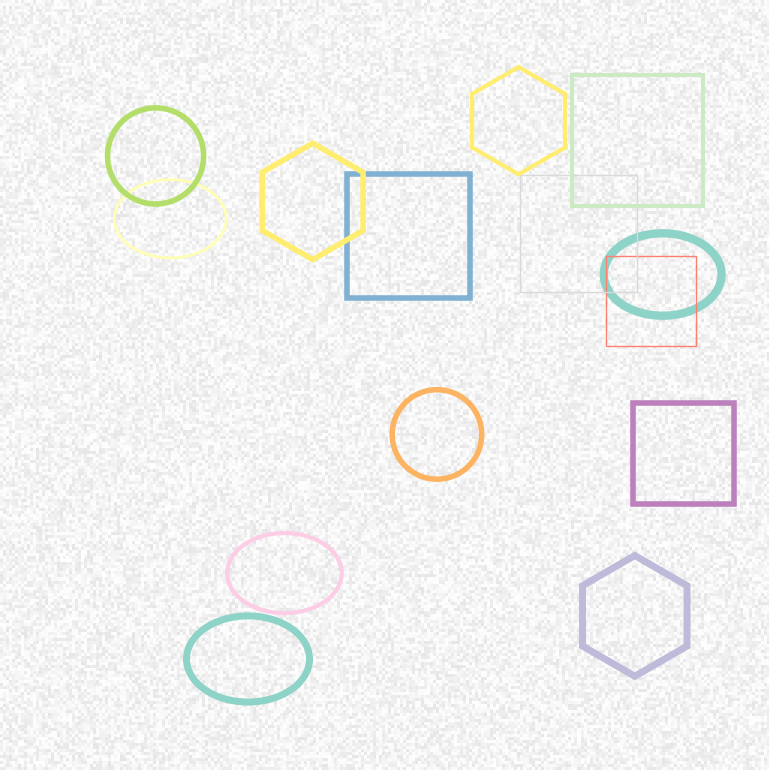[{"shape": "oval", "thickness": 3, "radius": 0.38, "center": [0.861, 0.644]}, {"shape": "oval", "thickness": 2.5, "radius": 0.4, "center": [0.322, 0.144]}, {"shape": "oval", "thickness": 1, "radius": 0.36, "center": [0.221, 0.716]}, {"shape": "hexagon", "thickness": 2.5, "radius": 0.39, "center": [0.824, 0.2]}, {"shape": "square", "thickness": 0.5, "radius": 0.29, "center": [0.846, 0.609]}, {"shape": "square", "thickness": 2, "radius": 0.4, "center": [0.531, 0.693]}, {"shape": "circle", "thickness": 2, "radius": 0.29, "center": [0.567, 0.436]}, {"shape": "circle", "thickness": 2, "radius": 0.31, "center": [0.202, 0.797]}, {"shape": "oval", "thickness": 1.5, "radius": 0.37, "center": [0.369, 0.256]}, {"shape": "square", "thickness": 0.5, "radius": 0.38, "center": [0.752, 0.697]}, {"shape": "square", "thickness": 2, "radius": 0.33, "center": [0.888, 0.411]}, {"shape": "square", "thickness": 1.5, "radius": 0.42, "center": [0.828, 0.818]}, {"shape": "hexagon", "thickness": 2, "radius": 0.38, "center": [0.406, 0.738]}, {"shape": "hexagon", "thickness": 1.5, "radius": 0.35, "center": [0.673, 0.843]}]